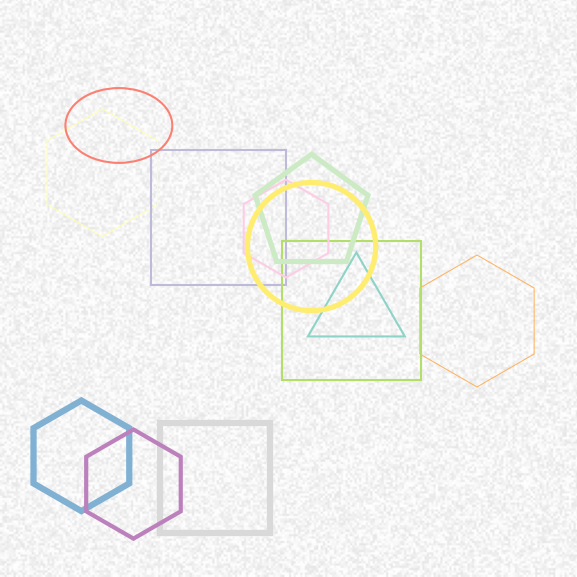[{"shape": "triangle", "thickness": 1, "radius": 0.48, "center": [0.617, 0.465]}, {"shape": "hexagon", "thickness": 0.5, "radius": 0.55, "center": [0.177, 0.7]}, {"shape": "square", "thickness": 1, "radius": 0.58, "center": [0.379, 0.622]}, {"shape": "oval", "thickness": 1, "radius": 0.46, "center": [0.206, 0.782]}, {"shape": "hexagon", "thickness": 3, "radius": 0.48, "center": [0.141, 0.21]}, {"shape": "hexagon", "thickness": 0.5, "radius": 0.57, "center": [0.826, 0.443]}, {"shape": "square", "thickness": 1, "radius": 0.6, "center": [0.609, 0.461]}, {"shape": "hexagon", "thickness": 1, "radius": 0.42, "center": [0.495, 0.603]}, {"shape": "square", "thickness": 3, "radius": 0.48, "center": [0.372, 0.171]}, {"shape": "hexagon", "thickness": 2, "radius": 0.47, "center": [0.231, 0.161]}, {"shape": "pentagon", "thickness": 2.5, "radius": 0.51, "center": [0.54, 0.629]}, {"shape": "circle", "thickness": 2.5, "radius": 0.55, "center": [0.539, 0.572]}]